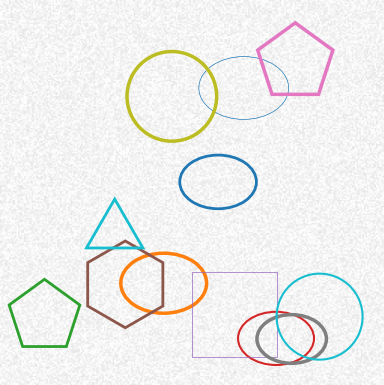[{"shape": "oval", "thickness": 2, "radius": 0.5, "center": [0.566, 0.528]}, {"shape": "oval", "thickness": 0.5, "radius": 0.58, "center": [0.633, 0.771]}, {"shape": "oval", "thickness": 2.5, "radius": 0.56, "center": [0.425, 0.264]}, {"shape": "pentagon", "thickness": 2, "radius": 0.48, "center": [0.116, 0.178]}, {"shape": "oval", "thickness": 1.5, "radius": 0.49, "center": [0.717, 0.121]}, {"shape": "square", "thickness": 0.5, "radius": 0.56, "center": [0.609, 0.183]}, {"shape": "hexagon", "thickness": 2, "radius": 0.56, "center": [0.325, 0.261]}, {"shape": "pentagon", "thickness": 2.5, "radius": 0.51, "center": [0.767, 0.838]}, {"shape": "oval", "thickness": 2.5, "radius": 0.45, "center": [0.758, 0.12]}, {"shape": "circle", "thickness": 2.5, "radius": 0.58, "center": [0.446, 0.75]}, {"shape": "circle", "thickness": 1.5, "radius": 0.56, "center": [0.83, 0.178]}, {"shape": "triangle", "thickness": 2, "radius": 0.42, "center": [0.298, 0.398]}]